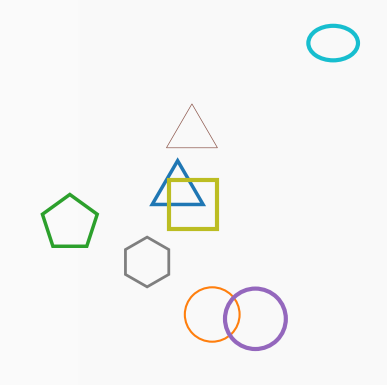[{"shape": "triangle", "thickness": 2.5, "radius": 0.38, "center": [0.458, 0.507]}, {"shape": "circle", "thickness": 1.5, "radius": 0.35, "center": [0.548, 0.183]}, {"shape": "pentagon", "thickness": 2.5, "radius": 0.37, "center": [0.18, 0.42]}, {"shape": "circle", "thickness": 3, "radius": 0.39, "center": [0.659, 0.172]}, {"shape": "triangle", "thickness": 0.5, "radius": 0.38, "center": [0.495, 0.654]}, {"shape": "hexagon", "thickness": 2, "radius": 0.32, "center": [0.38, 0.319]}, {"shape": "square", "thickness": 3, "radius": 0.31, "center": [0.498, 0.469]}, {"shape": "oval", "thickness": 3, "radius": 0.32, "center": [0.86, 0.888]}]